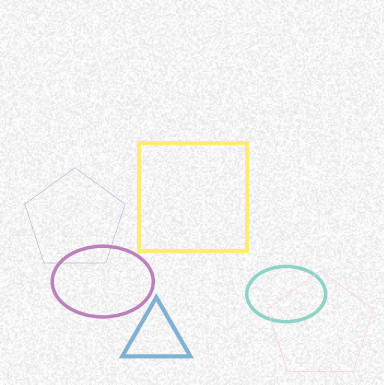[{"shape": "oval", "thickness": 2.5, "radius": 0.51, "center": [0.743, 0.236]}, {"shape": "pentagon", "thickness": 0.5, "radius": 0.68, "center": [0.195, 0.428]}, {"shape": "triangle", "thickness": 3, "radius": 0.51, "center": [0.406, 0.126]}, {"shape": "pentagon", "thickness": 0.5, "radius": 0.73, "center": [0.832, 0.152]}, {"shape": "oval", "thickness": 2.5, "radius": 0.66, "center": [0.267, 0.269]}, {"shape": "square", "thickness": 3, "radius": 0.7, "center": [0.501, 0.488]}]